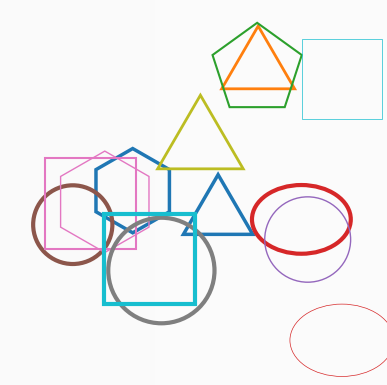[{"shape": "triangle", "thickness": 2.5, "radius": 0.52, "center": [0.563, 0.443]}, {"shape": "hexagon", "thickness": 2.5, "radius": 0.55, "center": [0.342, 0.505]}, {"shape": "triangle", "thickness": 2, "radius": 0.54, "center": [0.666, 0.824]}, {"shape": "pentagon", "thickness": 1.5, "radius": 0.61, "center": [0.664, 0.82]}, {"shape": "oval", "thickness": 3, "radius": 0.64, "center": [0.778, 0.43]}, {"shape": "oval", "thickness": 0.5, "radius": 0.67, "center": [0.882, 0.116]}, {"shape": "circle", "thickness": 1, "radius": 0.55, "center": [0.794, 0.378]}, {"shape": "circle", "thickness": 3, "radius": 0.51, "center": [0.188, 0.416]}, {"shape": "hexagon", "thickness": 1, "radius": 0.66, "center": [0.27, 0.476]}, {"shape": "square", "thickness": 1.5, "radius": 0.59, "center": [0.234, 0.471]}, {"shape": "circle", "thickness": 3, "radius": 0.69, "center": [0.416, 0.297]}, {"shape": "triangle", "thickness": 2, "radius": 0.64, "center": [0.517, 0.625]}, {"shape": "square", "thickness": 0.5, "radius": 0.52, "center": [0.883, 0.794]}, {"shape": "square", "thickness": 3, "radius": 0.59, "center": [0.386, 0.328]}]